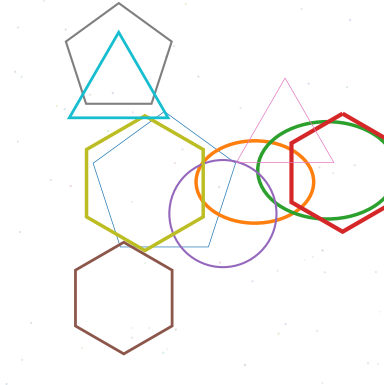[{"shape": "pentagon", "thickness": 0.5, "radius": 0.97, "center": [0.427, 0.516]}, {"shape": "oval", "thickness": 2.5, "radius": 0.76, "center": [0.662, 0.527]}, {"shape": "oval", "thickness": 2.5, "radius": 0.9, "center": [0.85, 0.558]}, {"shape": "hexagon", "thickness": 3, "radius": 0.77, "center": [0.89, 0.551]}, {"shape": "circle", "thickness": 1.5, "radius": 0.7, "center": [0.579, 0.445]}, {"shape": "hexagon", "thickness": 2, "radius": 0.72, "center": [0.322, 0.226]}, {"shape": "triangle", "thickness": 0.5, "radius": 0.73, "center": [0.741, 0.651]}, {"shape": "pentagon", "thickness": 1.5, "radius": 0.72, "center": [0.309, 0.847]}, {"shape": "hexagon", "thickness": 2.5, "radius": 0.87, "center": [0.376, 0.524]}, {"shape": "triangle", "thickness": 2, "radius": 0.74, "center": [0.308, 0.768]}]